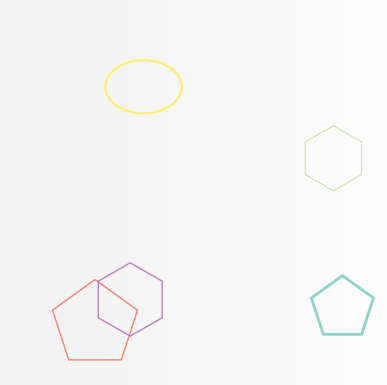[{"shape": "pentagon", "thickness": 2, "radius": 0.42, "center": [0.884, 0.2]}, {"shape": "pentagon", "thickness": 1, "radius": 0.58, "center": [0.245, 0.159]}, {"shape": "hexagon", "thickness": 0.5, "radius": 0.42, "center": [0.86, 0.589]}, {"shape": "hexagon", "thickness": 1, "radius": 0.48, "center": [0.336, 0.222]}, {"shape": "oval", "thickness": 1.5, "radius": 0.49, "center": [0.37, 0.775]}]